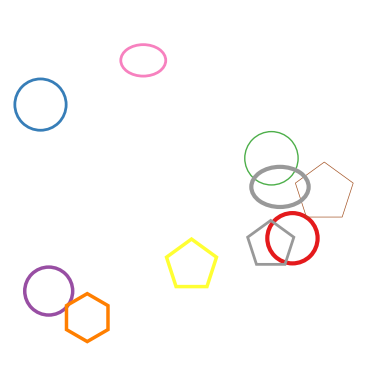[{"shape": "circle", "thickness": 3, "radius": 0.33, "center": [0.76, 0.381]}, {"shape": "circle", "thickness": 2, "radius": 0.33, "center": [0.105, 0.728]}, {"shape": "circle", "thickness": 1, "radius": 0.35, "center": [0.705, 0.589]}, {"shape": "circle", "thickness": 2.5, "radius": 0.31, "center": [0.127, 0.244]}, {"shape": "hexagon", "thickness": 2.5, "radius": 0.31, "center": [0.227, 0.175]}, {"shape": "pentagon", "thickness": 2.5, "radius": 0.34, "center": [0.497, 0.311]}, {"shape": "pentagon", "thickness": 0.5, "radius": 0.39, "center": [0.842, 0.5]}, {"shape": "oval", "thickness": 2, "radius": 0.29, "center": [0.372, 0.843]}, {"shape": "oval", "thickness": 3, "radius": 0.37, "center": [0.727, 0.515]}, {"shape": "pentagon", "thickness": 2, "radius": 0.32, "center": [0.703, 0.364]}]